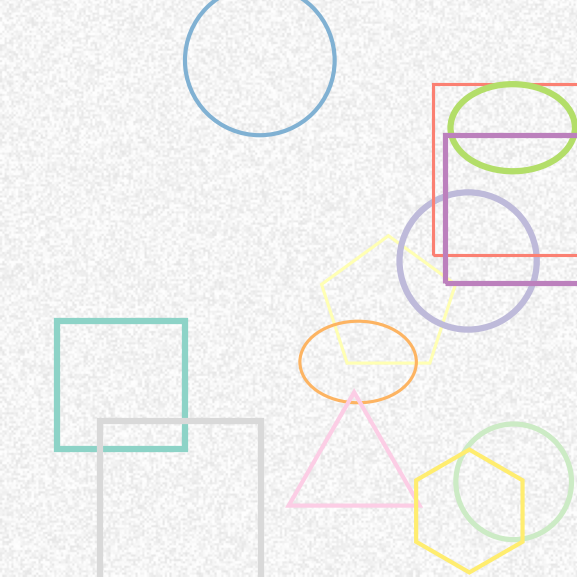[{"shape": "square", "thickness": 3, "radius": 0.55, "center": [0.21, 0.333]}, {"shape": "pentagon", "thickness": 1.5, "radius": 0.61, "center": [0.673, 0.469]}, {"shape": "circle", "thickness": 3, "radius": 0.59, "center": [0.811, 0.547]}, {"shape": "square", "thickness": 1.5, "radius": 0.74, "center": [0.898, 0.706]}, {"shape": "circle", "thickness": 2, "radius": 0.65, "center": [0.45, 0.895]}, {"shape": "oval", "thickness": 1.5, "radius": 0.5, "center": [0.62, 0.372]}, {"shape": "oval", "thickness": 3, "radius": 0.54, "center": [0.888, 0.778]}, {"shape": "triangle", "thickness": 2, "radius": 0.65, "center": [0.613, 0.189]}, {"shape": "square", "thickness": 3, "radius": 0.7, "center": [0.313, 0.132]}, {"shape": "square", "thickness": 2.5, "radius": 0.64, "center": [0.899, 0.637]}, {"shape": "circle", "thickness": 2.5, "radius": 0.5, "center": [0.889, 0.165]}, {"shape": "hexagon", "thickness": 2, "radius": 0.53, "center": [0.813, 0.114]}]